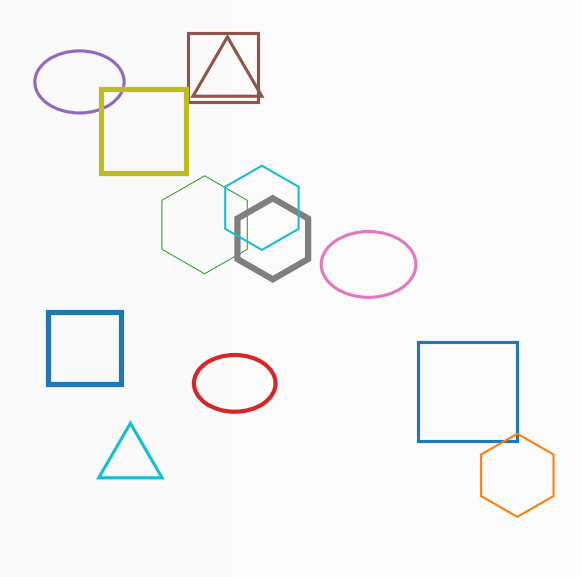[{"shape": "square", "thickness": 2.5, "radius": 0.31, "center": [0.146, 0.396]}, {"shape": "square", "thickness": 1.5, "radius": 0.43, "center": [0.805, 0.322]}, {"shape": "hexagon", "thickness": 1, "radius": 0.36, "center": [0.89, 0.176]}, {"shape": "hexagon", "thickness": 0.5, "radius": 0.42, "center": [0.352, 0.61]}, {"shape": "oval", "thickness": 2, "radius": 0.35, "center": [0.404, 0.335]}, {"shape": "oval", "thickness": 1.5, "radius": 0.38, "center": [0.137, 0.857]}, {"shape": "triangle", "thickness": 1.5, "radius": 0.34, "center": [0.391, 0.867]}, {"shape": "square", "thickness": 1.5, "radius": 0.3, "center": [0.384, 0.882]}, {"shape": "oval", "thickness": 1.5, "radius": 0.41, "center": [0.634, 0.541]}, {"shape": "hexagon", "thickness": 3, "radius": 0.35, "center": [0.469, 0.586]}, {"shape": "square", "thickness": 2.5, "radius": 0.37, "center": [0.247, 0.772]}, {"shape": "hexagon", "thickness": 1, "radius": 0.36, "center": [0.451, 0.639]}, {"shape": "triangle", "thickness": 1.5, "radius": 0.31, "center": [0.224, 0.203]}]